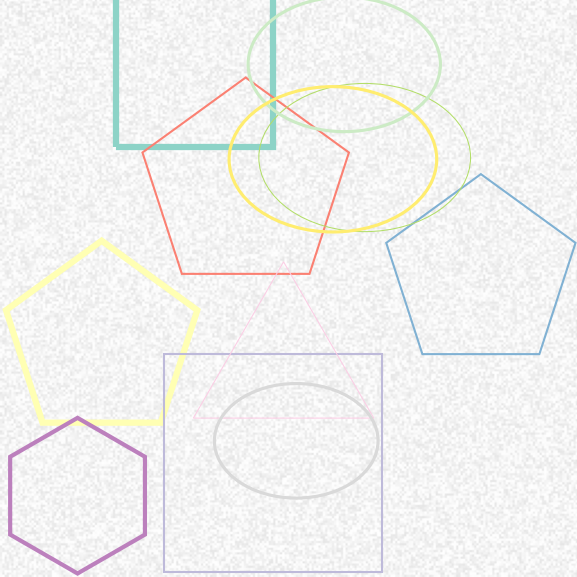[{"shape": "square", "thickness": 3, "radius": 0.68, "center": [0.336, 0.88]}, {"shape": "pentagon", "thickness": 3, "radius": 0.87, "center": [0.176, 0.408]}, {"shape": "square", "thickness": 1, "radius": 0.94, "center": [0.473, 0.198]}, {"shape": "pentagon", "thickness": 1, "radius": 0.94, "center": [0.425, 0.677]}, {"shape": "pentagon", "thickness": 1, "radius": 0.86, "center": [0.833, 0.525]}, {"shape": "oval", "thickness": 0.5, "radius": 0.92, "center": [0.632, 0.726]}, {"shape": "triangle", "thickness": 0.5, "radius": 0.9, "center": [0.491, 0.365]}, {"shape": "oval", "thickness": 1.5, "radius": 0.71, "center": [0.513, 0.236]}, {"shape": "hexagon", "thickness": 2, "radius": 0.67, "center": [0.134, 0.141]}, {"shape": "oval", "thickness": 1.5, "radius": 0.83, "center": [0.596, 0.888]}, {"shape": "oval", "thickness": 1.5, "radius": 0.9, "center": [0.576, 0.723]}]